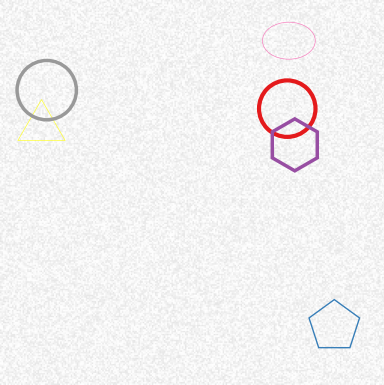[{"shape": "circle", "thickness": 3, "radius": 0.37, "center": [0.746, 0.718]}, {"shape": "pentagon", "thickness": 1, "radius": 0.34, "center": [0.868, 0.153]}, {"shape": "hexagon", "thickness": 2.5, "radius": 0.34, "center": [0.766, 0.624]}, {"shape": "triangle", "thickness": 0.5, "radius": 0.36, "center": [0.108, 0.67]}, {"shape": "oval", "thickness": 0.5, "radius": 0.34, "center": [0.75, 0.894]}, {"shape": "circle", "thickness": 2.5, "radius": 0.39, "center": [0.121, 0.766]}]